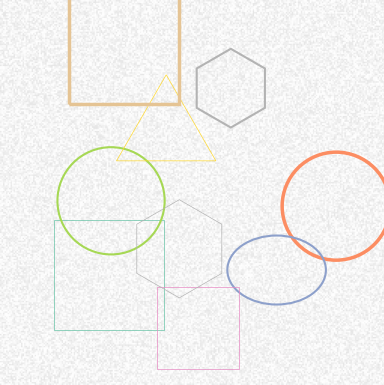[{"shape": "square", "thickness": 0.5, "radius": 0.72, "center": [0.283, 0.286]}, {"shape": "circle", "thickness": 2.5, "radius": 0.7, "center": [0.873, 0.465]}, {"shape": "oval", "thickness": 1.5, "radius": 0.64, "center": [0.718, 0.299]}, {"shape": "square", "thickness": 0.5, "radius": 0.53, "center": [0.515, 0.148]}, {"shape": "circle", "thickness": 1.5, "radius": 0.7, "center": [0.288, 0.478]}, {"shape": "triangle", "thickness": 0.5, "radius": 0.75, "center": [0.432, 0.657]}, {"shape": "square", "thickness": 2.5, "radius": 0.71, "center": [0.322, 0.872]}, {"shape": "hexagon", "thickness": 0.5, "radius": 0.64, "center": [0.466, 0.354]}, {"shape": "hexagon", "thickness": 1.5, "radius": 0.51, "center": [0.599, 0.771]}]